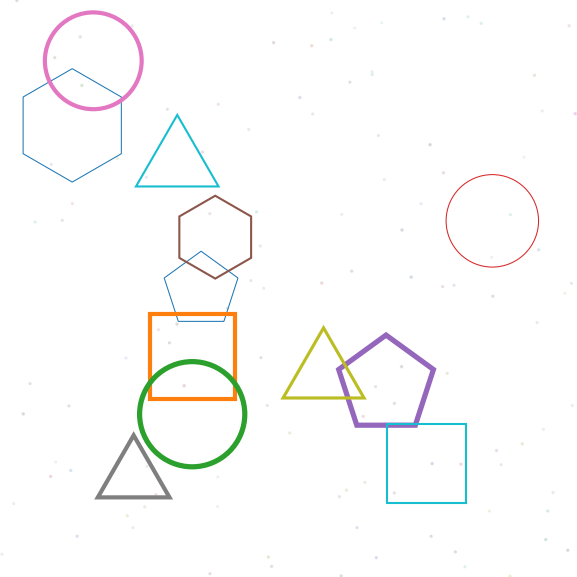[{"shape": "pentagon", "thickness": 0.5, "radius": 0.34, "center": [0.348, 0.497]}, {"shape": "hexagon", "thickness": 0.5, "radius": 0.49, "center": [0.125, 0.782]}, {"shape": "square", "thickness": 2, "radius": 0.37, "center": [0.333, 0.382]}, {"shape": "circle", "thickness": 2.5, "radius": 0.46, "center": [0.333, 0.282]}, {"shape": "circle", "thickness": 0.5, "radius": 0.4, "center": [0.853, 0.617]}, {"shape": "pentagon", "thickness": 2.5, "radius": 0.43, "center": [0.668, 0.333]}, {"shape": "hexagon", "thickness": 1, "radius": 0.36, "center": [0.373, 0.588]}, {"shape": "circle", "thickness": 2, "radius": 0.42, "center": [0.162, 0.894]}, {"shape": "triangle", "thickness": 2, "radius": 0.36, "center": [0.231, 0.174]}, {"shape": "triangle", "thickness": 1.5, "radius": 0.4, "center": [0.56, 0.35]}, {"shape": "square", "thickness": 1, "radius": 0.34, "center": [0.738, 0.196]}, {"shape": "triangle", "thickness": 1, "radius": 0.41, "center": [0.307, 0.718]}]